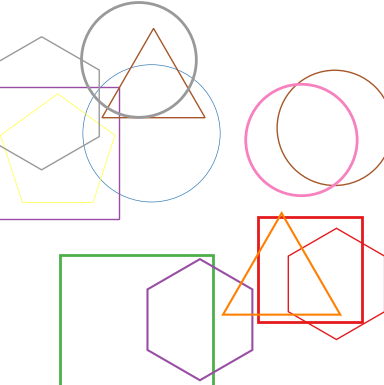[{"shape": "square", "thickness": 2, "radius": 0.68, "center": [0.805, 0.301]}, {"shape": "hexagon", "thickness": 1, "radius": 0.72, "center": [0.874, 0.263]}, {"shape": "circle", "thickness": 0.5, "radius": 0.89, "center": [0.394, 0.654]}, {"shape": "square", "thickness": 2, "radius": 1.0, "center": [0.354, 0.139]}, {"shape": "hexagon", "thickness": 1.5, "radius": 0.79, "center": [0.519, 0.17]}, {"shape": "square", "thickness": 1, "radius": 0.86, "center": [0.137, 0.603]}, {"shape": "triangle", "thickness": 1.5, "radius": 0.88, "center": [0.732, 0.271]}, {"shape": "pentagon", "thickness": 0.5, "radius": 0.78, "center": [0.15, 0.6]}, {"shape": "triangle", "thickness": 1, "radius": 0.77, "center": [0.399, 0.772]}, {"shape": "circle", "thickness": 1, "radius": 0.75, "center": [0.869, 0.668]}, {"shape": "circle", "thickness": 2, "radius": 0.72, "center": [0.783, 0.636]}, {"shape": "hexagon", "thickness": 1, "radius": 0.86, "center": [0.108, 0.732]}, {"shape": "circle", "thickness": 2, "radius": 0.75, "center": [0.361, 0.844]}]